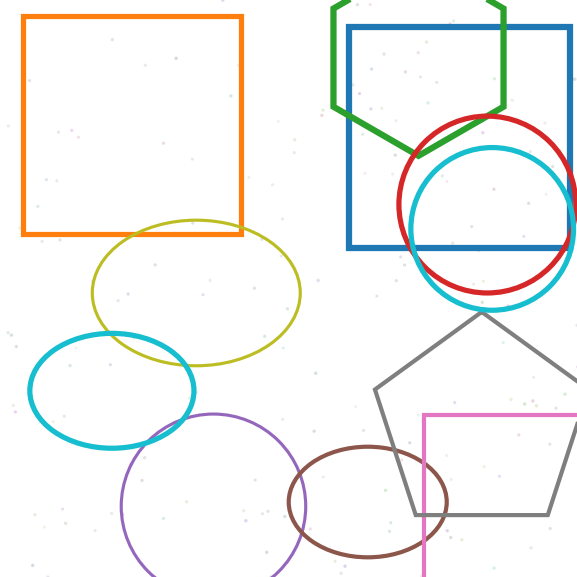[{"shape": "square", "thickness": 3, "radius": 0.96, "center": [0.795, 0.761]}, {"shape": "square", "thickness": 2.5, "radius": 0.94, "center": [0.229, 0.782]}, {"shape": "hexagon", "thickness": 3, "radius": 0.85, "center": [0.725, 0.899]}, {"shape": "circle", "thickness": 2.5, "radius": 0.77, "center": [0.844, 0.645]}, {"shape": "circle", "thickness": 1.5, "radius": 0.8, "center": [0.37, 0.122]}, {"shape": "oval", "thickness": 2, "radius": 0.68, "center": [0.637, 0.13]}, {"shape": "square", "thickness": 2, "radius": 0.73, "center": [0.88, 0.134]}, {"shape": "pentagon", "thickness": 2, "radius": 0.97, "center": [0.834, 0.265]}, {"shape": "oval", "thickness": 1.5, "radius": 0.9, "center": [0.34, 0.492]}, {"shape": "circle", "thickness": 2.5, "radius": 0.7, "center": [0.852, 0.603]}, {"shape": "oval", "thickness": 2.5, "radius": 0.71, "center": [0.194, 0.322]}]